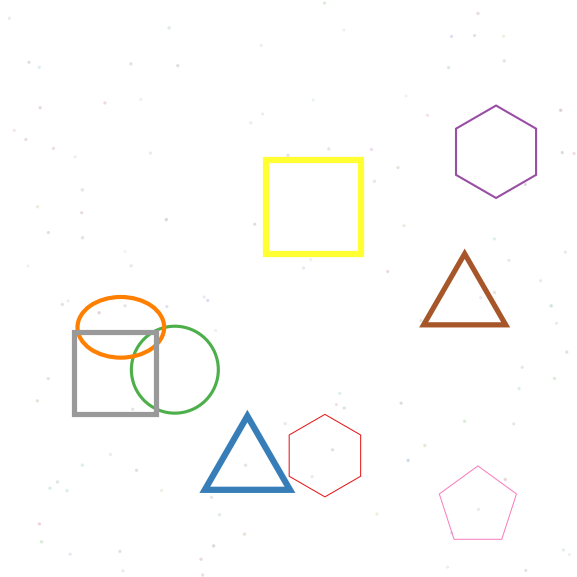[{"shape": "hexagon", "thickness": 0.5, "radius": 0.36, "center": [0.563, 0.21]}, {"shape": "triangle", "thickness": 3, "radius": 0.43, "center": [0.428, 0.194]}, {"shape": "circle", "thickness": 1.5, "radius": 0.38, "center": [0.303, 0.359]}, {"shape": "hexagon", "thickness": 1, "radius": 0.4, "center": [0.859, 0.736]}, {"shape": "oval", "thickness": 2, "radius": 0.38, "center": [0.209, 0.432]}, {"shape": "square", "thickness": 3, "radius": 0.41, "center": [0.543, 0.641]}, {"shape": "triangle", "thickness": 2.5, "radius": 0.41, "center": [0.805, 0.478]}, {"shape": "pentagon", "thickness": 0.5, "radius": 0.35, "center": [0.828, 0.122]}, {"shape": "square", "thickness": 2.5, "radius": 0.36, "center": [0.2, 0.353]}]